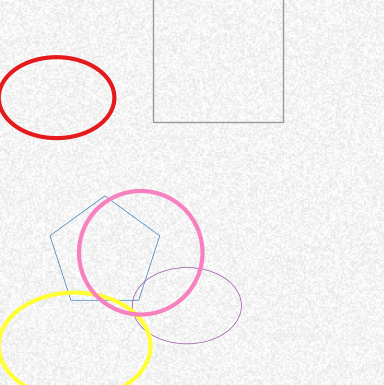[{"shape": "oval", "thickness": 3, "radius": 0.75, "center": [0.147, 0.746]}, {"shape": "pentagon", "thickness": 0.5, "radius": 0.75, "center": [0.272, 0.341]}, {"shape": "oval", "thickness": 0.5, "radius": 0.71, "center": [0.485, 0.206]}, {"shape": "oval", "thickness": 3, "radius": 0.99, "center": [0.194, 0.102]}, {"shape": "circle", "thickness": 3, "radius": 0.8, "center": [0.366, 0.344]}, {"shape": "square", "thickness": 1, "radius": 0.85, "center": [0.567, 0.853]}]